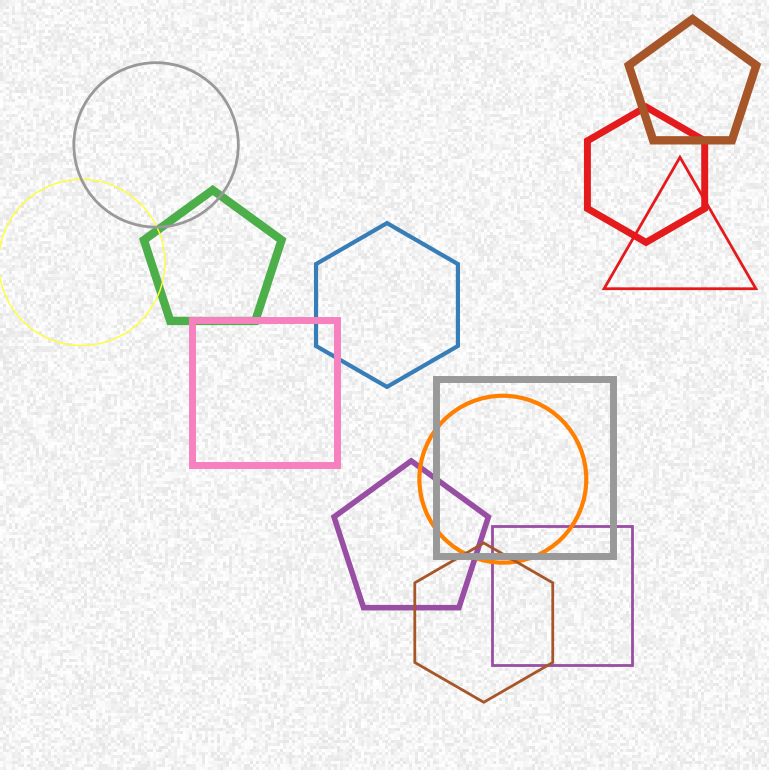[{"shape": "triangle", "thickness": 1, "radius": 0.57, "center": [0.883, 0.682]}, {"shape": "hexagon", "thickness": 2.5, "radius": 0.44, "center": [0.839, 0.773]}, {"shape": "hexagon", "thickness": 1.5, "radius": 0.53, "center": [0.503, 0.604]}, {"shape": "pentagon", "thickness": 3, "radius": 0.47, "center": [0.276, 0.659]}, {"shape": "square", "thickness": 1, "radius": 0.45, "center": [0.73, 0.227]}, {"shape": "pentagon", "thickness": 2, "radius": 0.53, "center": [0.534, 0.296]}, {"shape": "circle", "thickness": 1.5, "radius": 0.54, "center": [0.653, 0.378]}, {"shape": "circle", "thickness": 0.5, "radius": 0.54, "center": [0.106, 0.659]}, {"shape": "hexagon", "thickness": 1, "radius": 0.52, "center": [0.628, 0.191]}, {"shape": "pentagon", "thickness": 3, "radius": 0.44, "center": [0.899, 0.888]}, {"shape": "square", "thickness": 2.5, "radius": 0.47, "center": [0.343, 0.49]}, {"shape": "square", "thickness": 2.5, "radius": 0.57, "center": [0.681, 0.392]}, {"shape": "circle", "thickness": 1, "radius": 0.53, "center": [0.203, 0.812]}]